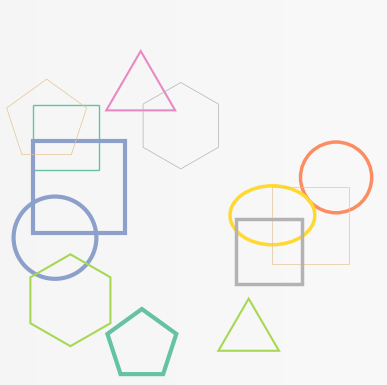[{"shape": "pentagon", "thickness": 3, "radius": 0.47, "center": [0.366, 0.104]}, {"shape": "square", "thickness": 1, "radius": 0.43, "center": [0.171, 0.643]}, {"shape": "circle", "thickness": 2.5, "radius": 0.46, "center": [0.867, 0.539]}, {"shape": "circle", "thickness": 3, "radius": 0.53, "center": [0.142, 0.383]}, {"shape": "square", "thickness": 3, "radius": 0.59, "center": [0.205, 0.514]}, {"shape": "triangle", "thickness": 1.5, "radius": 0.51, "center": [0.363, 0.765]}, {"shape": "triangle", "thickness": 1.5, "radius": 0.45, "center": [0.642, 0.134]}, {"shape": "hexagon", "thickness": 1.5, "radius": 0.6, "center": [0.182, 0.22]}, {"shape": "oval", "thickness": 2.5, "radius": 0.55, "center": [0.703, 0.441]}, {"shape": "pentagon", "thickness": 0.5, "radius": 0.54, "center": [0.12, 0.686]}, {"shape": "square", "thickness": 0.5, "radius": 0.5, "center": [0.8, 0.414]}, {"shape": "square", "thickness": 2.5, "radius": 0.42, "center": [0.695, 0.347]}, {"shape": "hexagon", "thickness": 0.5, "radius": 0.56, "center": [0.467, 0.674]}]